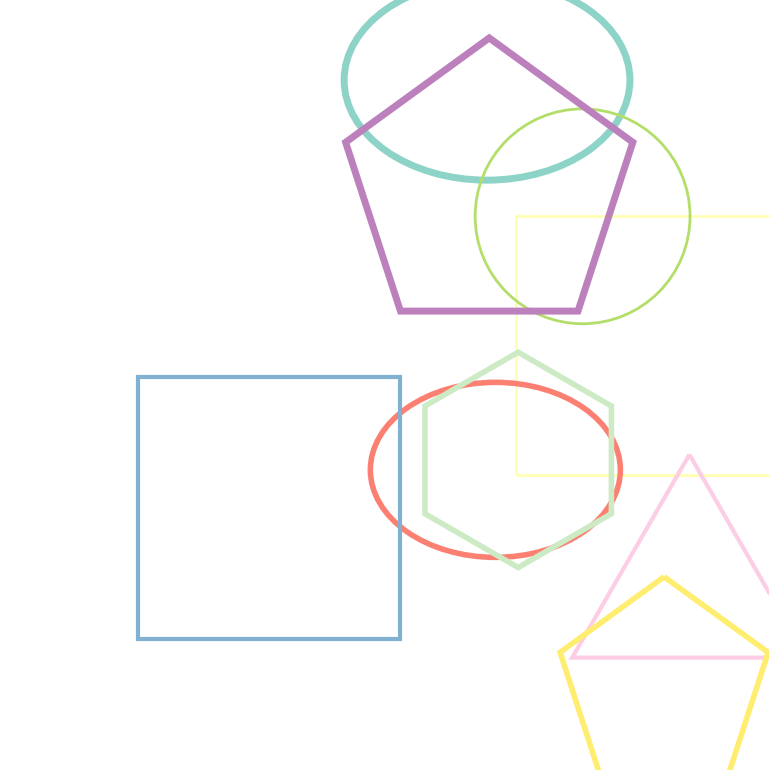[{"shape": "oval", "thickness": 2.5, "radius": 0.93, "center": [0.633, 0.896]}, {"shape": "square", "thickness": 1, "radius": 0.84, "center": [0.838, 0.551]}, {"shape": "oval", "thickness": 2, "radius": 0.81, "center": [0.643, 0.39]}, {"shape": "square", "thickness": 1.5, "radius": 0.85, "center": [0.349, 0.341]}, {"shape": "circle", "thickness": 1, "radius": 0.7, "center": [0.757, 0.719]}, {"shape": "triangle", "thickness": 1.5, "radius": 0.88, "center": [0.895, 0.234]}, {"shape": "pentagon", "thickness": 2.5, "radius": 0.98, "center": [0.635, 0.755]}, {"shape": "hexagon", "thickness": 2, "radius": 0.7, "center": [0.673, 0.403]}, {"shape": "pentagon", "thickness": 2, "radius": 0.71, "center": [0.862, 0.109]}]